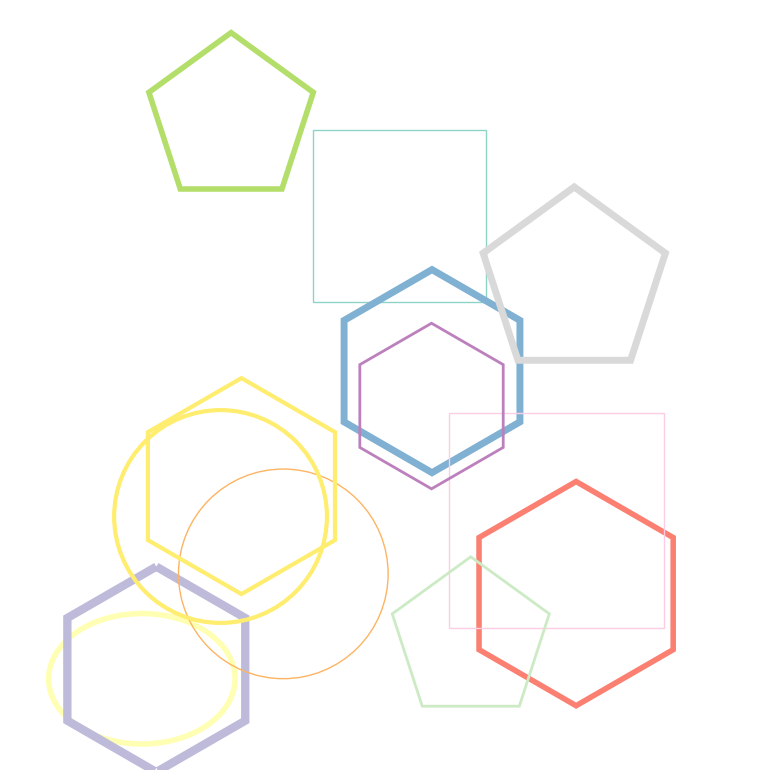[{"shape": "square", "thickness": 0.5, "radius": 0.56, "center": [0.518, 0.72]}, {"shape": "oval", "thickness": 2, "radius": 0.61, "center": [0.184, 0.119]}, {"shape": "hexagon", "thickness": 3, "radius": 0.67, "center": [0.203, 0.131]}, {"shape": "hexagon", "thickness": 2, "radius": 0.73, "center": [0.748, 0.229]}, {"shape": "hexagon", "thickness": 2.5, "radius": 0.66, "center": [0.561, 0.518]}, {"shape": "circle", "thickness": 0.5, "radius": 0.68, "center": [0.368, 0.255]}, {"shape": "pentagon", "thickness": 2, "radius": 0.56, "center": [0.3, 0.845]}, {"shape": "square", "thickness": 0.5, "radius": 0.7, "center": [0.723, 0.324]}, {"shape": "pentagon", "thickness": 2.5, "radius": 0.62, "center": [0.746, 0.633]}, {"shape": "hexagon", "thickness": 1, "radius": 0.54, "center": [0.56, 0.473]}, {"shape": "pentagon", "thickness": 1, "radius": 0.54, "center": [0.611, 0.17]}, {"shape": "circle", "thickness": 1.5, "radius": 0.69, "center": [0.286, 0.329]}, {"shape": "hexagon", "thickness": 1.5, "radius": 0.7, "center": [0.314, 0.369]}]